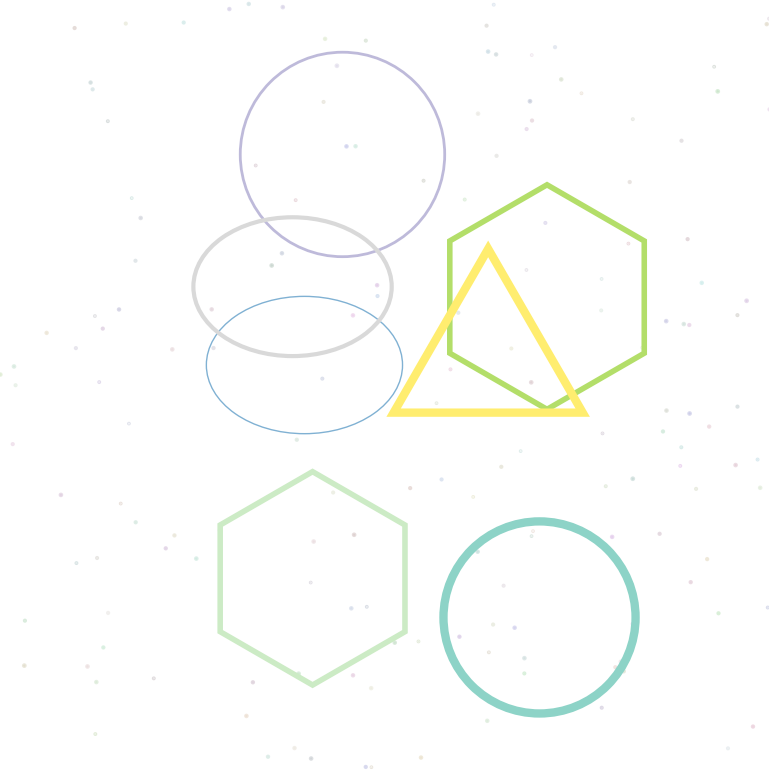[{"shape": "circle", "thickness": 3, "radius": 0.62, "center": [0.701, 0.198]}, {"shape": "circle", "thickness": 1, "radius": 0.66, "center": [0.445, 0.799]}, {"shape": "oval", "thickness": 0.5, "radius": 0.64, "center": [0.395, 0.526]}, {"shape": "hexagon", "thickness": 2, "radius": 0.73, "center": [0.71, 0.614]}, {"shape": "oval", "thickness": 1.5, "radius": 0.64, "center": [0.38, 0.628]}, {"shape": "hexagon", "thickness": 2, "radius": 0.69, "center": [0.406, 0.249]}, {"shape": "triangle", "thickness": 3, "radius": 0.71, "center": [0.634, 0.535]}]